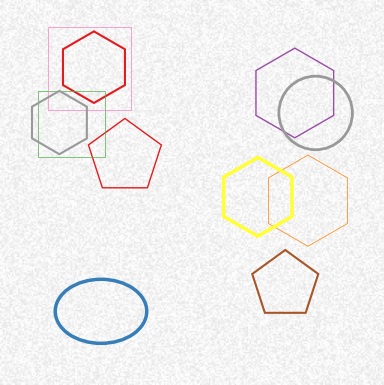[{"shape": "pentagon", "thickness": 1, "radius": 0.5, "center": [0.324, 0.593]}, {"shape": "hexagon", "thickness": 1.5, "radius": 0.46, "center": [0.244, 0.826]}, {"shape": "oval", "thickness": 2.5, "radius": 0.59, "center": [0.262, 0.191]}, {"shape": "square", "thickness": 0.5, "radius": 0.43, "center": [0.186, 0.678]}, {"shape": "hexagon", "thickness": 1, "radius": 0.58, "center": [0.766, 0.759]}, {"shape": "hexagon", "thickness": 0.5, "radius": 0.59, "center": [0.8, 0.479]}, {"shape": "hexagon", "thickness": 2.5, "radius": 0.51, "center": [0.67, 0.489]}, {"shape": "pentagon", "thickness": 1.5, "radius": 0.45, "center": [0.741, 0.26]}, {"shape": "square", "thickness": 0.5, "radius": 0.54, "center": [0.233, 0.822]}, {"shape": "circle", "thickness": 2, "radius": 0.48, "center": [0.82, 0.707]}, {"shape": "hexagon", "thickness": 1.5, "radius": 0.41, "center": [0.154, 0.682]}]